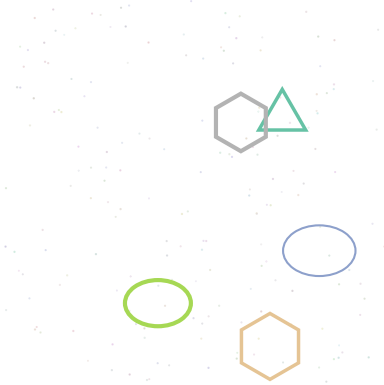[{"shape": "triangle", "thickness": 2.5, "radius": 0.35, "center": [0.733, 0.697]}, {"shape": "oval", "thickness": 1.5, "radius": 0.47, "center": [0.829, 0.349]}, {"shape": "oval", "thickness": 3, "radius": 0.43, "center": [0.41, 0.213]}, {"shape": "hexagon", "thickness": 2.5, "radius": 0.43, "center": [0.701, 0.1]}, {"shape": "hexagon", "thickness": 3, "radius": 0.37, "center": [0.626, 0.682]}]